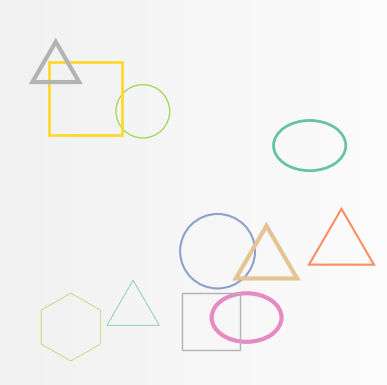[{"shape": "triangle", "thickness": 0.5, "radius": 0.39, "center": [0.344, 0.194]}, {"shape": "oval", "thickness": 2, "radius": 0.47, "center": [0.799, 0.622]}, {"shape": "triangle", "thickness": 1.5, "radius": 0.48, "center": [0.881, 0.361]}, {"shape": "circle", "thickness": 1.5, "radius": 0.48, "center": [0.562, 0.347]}, {"shape": "oval", "thickness": 3, "radius": 0.45, "center": [0.636, 0.175]}, {"shape": "hexagon", "thickness": 0.5, "radius": 0.44, "center": [0.183, 0.15]}, {"shape": "circle", "thickness": 1, "radius": 0.35, "center": [0.369, 0.711]}, {"shape": "square", "thickness": 2, "radius": 0.47, "center": [0.221, 0.744]}, {"shape": "triangle", "thickness": 3, "radius": 0.46, "center": [0.688, 0.322]}, {"shape": "square", "thickness": 1, "radius": 0.37, "center": [0.544, 0.165]}, {"shape": "triangle", "thickness": 3, "radius": 0.35, "center": [0.144, 0.822]}]